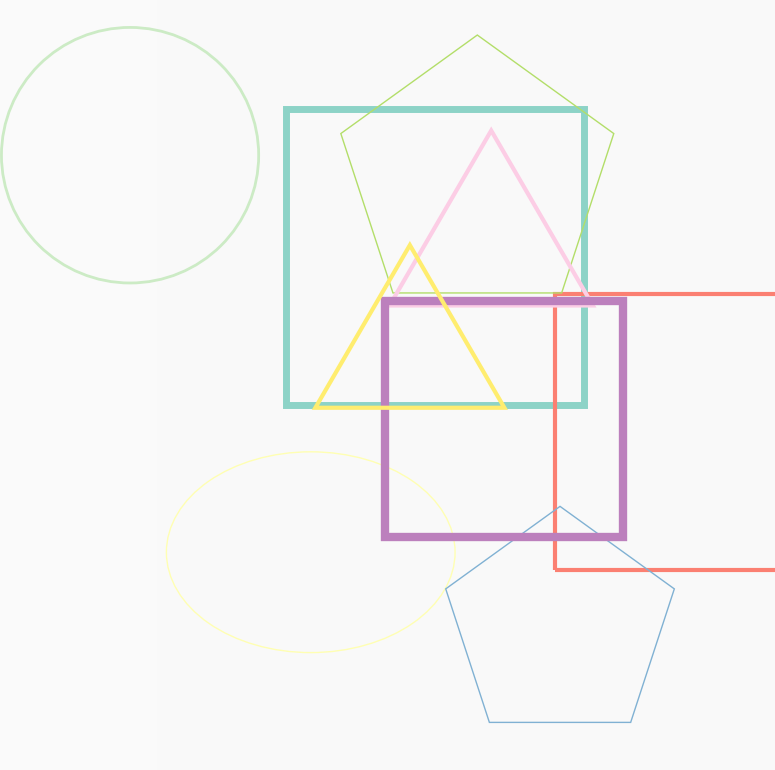[{"shape": "square", "thickness": 2.5, "radius": 0.96, "center": [0.561, 0.666]}, {"shape": "oval", "thickness": 0.5, "radius": 0.93, "center": [0.401, 0.283]}, {"shape": "square", "thickness": 1.5, "radius": 0.89, "center": [0.895, 0.439]}, {"shape": "pentagon", "thickness": 0.5, "radius": 0.78, "center": [0.723, 0.187]}, {"shape": "pentagon", "thickness": 0.5, "radius": 0.93, "center": [0.616, 0.769]}, {"shape": "triangle", "thickness": 1.5, "radius": 0.76, "center": [0.634, 0.679]}, {"shape": "square", "thickness": 3, "radius": 0.77, "center": [0.65, 0.455]}, {"shape": "circle", "thickness": 1, "radius": 0.83, "center": [0.168, 0.798]}, {"shape": "triangle", "thickness": 1.5, "radius": 0.7, "center": [0.529, 0.541]}]